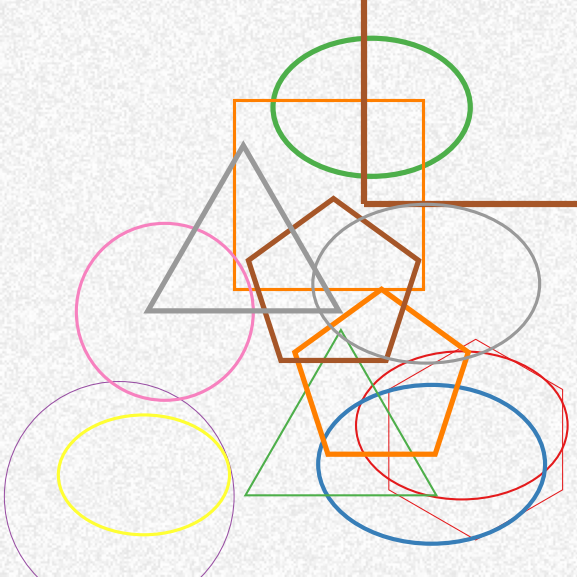[{"shape": "oval", "thickness": 1, "radius": 0.92, "center": [0.8, 0.263]}, {"shape": "hexagon", "thickness": 0.5, "radius": 0.87, "center": [0.824, 0.238]}, {"shape": "oval", "thickness": 2, "radius": 0.98, "center": [0.747, 0.195]}, {"shape": "triangle", "thickness": 1, "radius": 0.95, "center": [0.59, 0.237]}, {"shape": "oval", "thickness": 2.5, "radius": 0.85, "center": [0.644, 0.813]}, {"shape": "circle", "thickness": 0.5, "radius": 0.99, "center": [0.206, 0.14]}, {"shape": "pentagon", "thickness": 2.5, "radius": 0.79, "center": [0.661, 0.34]}, {"shape": "square", "thickness": 1.5, "radius": 0.82, "center": [0.568, 0.662]}, {"shape": "oval", "thickness": 1.5, "radius": 0.74, "center": [0.249, 0.177]}, {"shape": "pentagon", "thickness": 2.5, "radius": 0.77, "center": [0.578, 0.5]}, {"shape": "square", "thickness": 3, "radius": 0.97, "center": [0.825, 0.84]}, {"shape": "circle", "thickness": 1.5, "radius": 0.77, "center": [0.285, 0.459]}, {"shape": "triangle", "thickness": 2.5, "radius": 0.95, "center": [0.421, 0.556]}, {"shape": "oval", "thickness": 1.5, "radius": 0.98, "center": [0.738, 0.508]}]